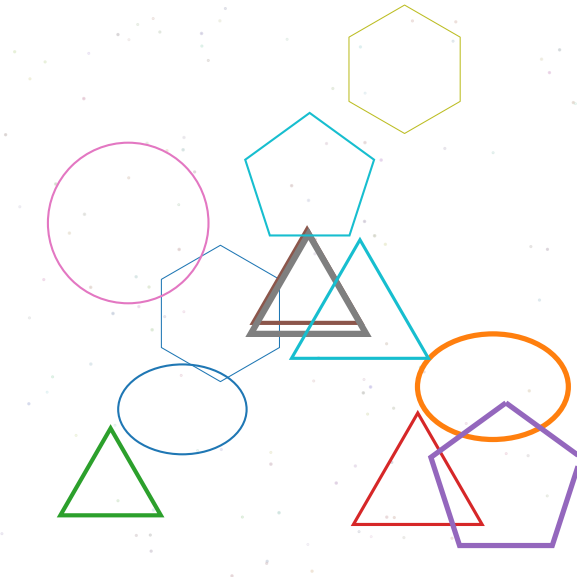[{"shape": "hexagon", "thickness": 0.5, "radius": 0.59, "center": [0.382, 0.456]}, {"shape": "oval", "thickness": 1, "radius": 0.56, "center": [0.316, 0.29]}, {"shape": "oval", "thickness": 2.5, "radius": 0.65, "center": [0.854, 0.33]}, {"shape": "triangle", "thickness": 2, "radius": 0.5, "center": [0.192, 0.157]}, {"shape": "triangle", "thickness": 1.5, "radius": 0.64, "center": [0.723, 0.155]}, {"shape": "pentagon", "thickness": 2.5, "radius": 0.68, "center": [0.876, 0.165]}, {"shape": "triangle", "thickness": 2, "radius": 0.54, "center": [0.532, 0.494]}, {"shape": "circle", "thickness": 1, "radius": 0.7, "center": [0.222, 0.613]}, {"shape": "triangle", "thickness": 3, "radius": 0.58, "center": [0.534, 0.479]}, {"shape": "hexagon", "thickness": 0.5, "radius": 0.56, "center": [0.701, 0.879]}, {"shape": "triangle", "thickness": 1.5, "radius": 0.68, "center": [0.623, 0.447]}, {"shape": "pentagon", "thickness": 1, "radius": 0.59, "center": [0.536, 0.686]}]